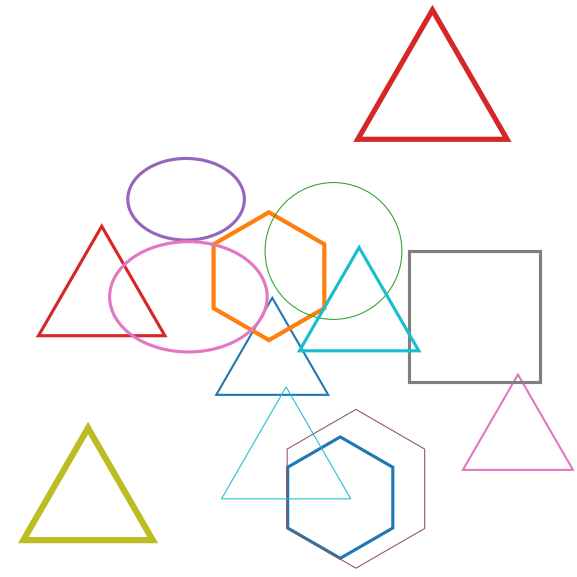[{"shape": "hexagon", "thickness": 1.5, "radius": 0.53, "center": [0.589, 0.137]}, {"shape": "triangle", "thickness": 1, "radius": 0.56, "center": [0.471, 0.371]}, {"shape": "hexagon", "thickness": 2, "radius": 0.55, "center": [0.466, 0.521]}, {"shape": "circle", "thickness": 0.5, "radius": 0.59, "center": [0.577, 0.565]}, {"shape": "triangle", "thickness": 2.5, "radius": 0.75, "center": [0.749, 0.833]}, {"shape": "triangle", "thickness": 1.5, "radius": 0.63, "center": [0.176, 0.481]}, {"shape": "oval", "thickness": 1.5, "radius": 0.5, "center": [0.322, 0.654]}, {"shape": "hexagon", "thickness": 0.5, "radius": 0.69, "center": [0.616, 0.153]}, {"shape": "triangle", "thickness": 1, "radius": 0.55, "center": [0.897, 0.241]}, {"shape": "oval", "thickness": 1.5, "radius": 0.68, "center": [0.326, 0.485]}, {"shape": "square", "thickness": 1.5, "radius": 0.57, "center": [0.822, 0.452]}, {"shape": "triangle", "thickness": 3, "radius": 0.65, "center": [0.152, 0.129]}, {"shape": "triangle", "thickness": 0.5, "radius": 0.65, "center": [0.495, 0.2]}, {"shape": "triangle", "thickness": 1.5, "radius": 0.6, "center": [0.622, 0.451]}]